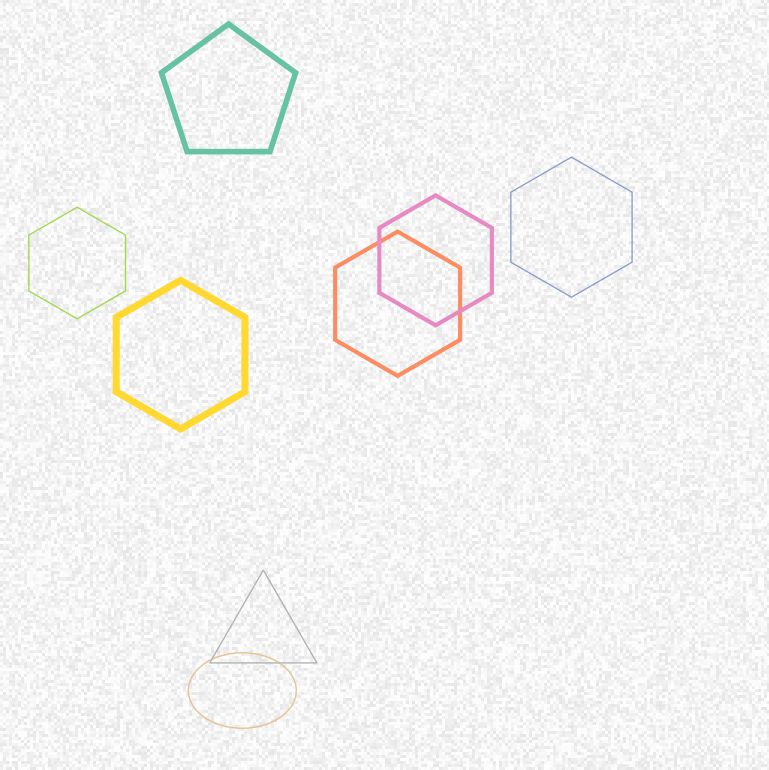[{"shape": "pentagon", "thickness": 2, "radius": 0.46, "center": [0.297, 0.877]}, {"shape": "hexagon", "thickness": 1.5, "radius": 0.47, "center": [0.516, 0.606]}, {"shape": "hexagon", "thickness": 0.5, "radius": 0.45, "center": [0.742, 0.705]}, {"shape": "hexagon", "thickness": 1.5, "radius": 0.42, "center": [0.566, 0.662]}, {"shape": "hexagon", "thickness": 0.5, "radius": 0.36, "center": [0.1, 0.658]}, {"shape": "hexagon", "thickness": 2.5, "radius": 0.48, "center": [0.235, 0.539]}, {"shape": "oval", "thickness": 0.5, "radius": 0.35, "center": [0.315, 0.103]}, {"shape": "triangle", "thickness": 0.5, "radius": 0.4, "center": [0.342, 0.179]}]